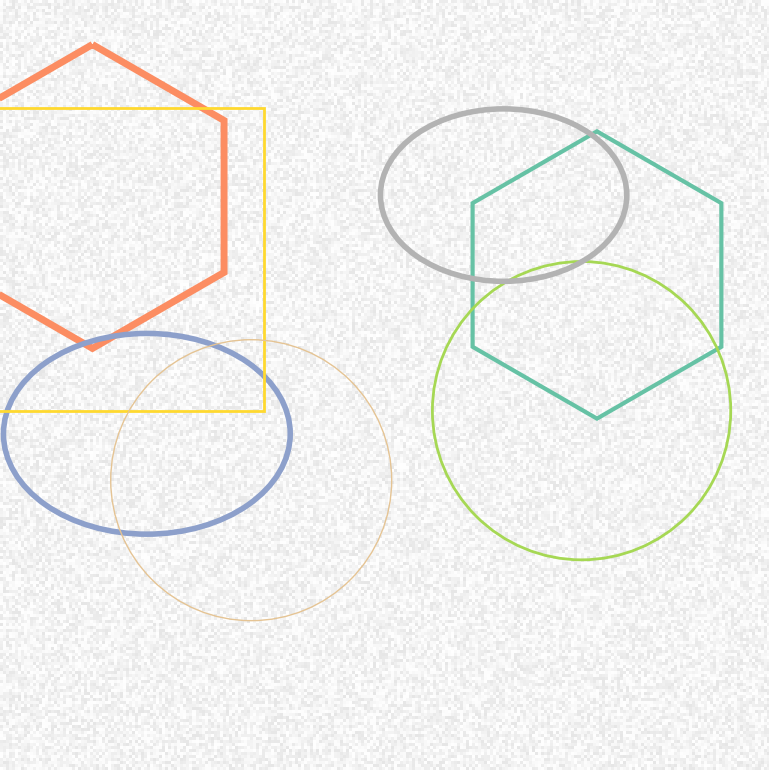[{"shape": "hexagon", "thickness": 1.5, "radius": 0.93, "center": [0.775, 0.643]}, {"shape": "hexagon", "thickness": 2.5, "radius": 0.99, "center": [0.12, 0.745]}, {"shape": "oval", "thickness": 2, "radius": 0.93, "center": [0.191, 0.437]}, {"shape": "circle", "thickness": 1, "radius": 0.97, "center": [0.755, 0.467]}, {"shape": "square", "thickness": 1, "radius": 0.98, "center": [0.146, 0.663]}, {"shape": "circle", "thickness": 0.5, "radius": 0.91, "center": [0.326, 0.376]}, {"shape": "oval", "thickness": 2, "radius": 0.8, "center": [0.654, 0.747]}]